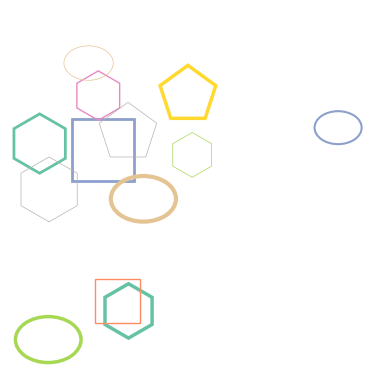[{"shape": "hexagon", "thickness": 2.5, "radius": 0.35, "center": [0.334, 0.192]}, {"shape": "hexagon", "thickness": 2, "radius": 0.39, "center": [0.103, 0.627]}, {"shape": "square", "thickness": 1, "radius": 0.29, "center": [0.305, 0.219]}, {"shape": "oval", "thickness": 1.5, "radius": 0.31, "center": [0.878, 0.668]}, {"shape": "square", "thickness": 2, "radius": 0.4, "center": [0.268, 0.61]}, {"shape": "hexagon", "thickness": 1, "radius": 0.32, "center": [0.255, 0.752]}, {"shape": "hexagon", "thickness": 0.5, "radius": 0.29, "center": [0.499, 0.598]}, {"shape": "oval", "thickness": 2.5, "radius": 0.43, "center": [0.125, 0.118]}, {"shape": "pentagon", "thickness": 2.5, "radius": 0.38, "center": [0.488, 0.754]}, {"shape": "oval", "thickness": 3, "radius": 0.42, "center": [0.372, 0.484]}, {"shape": "oval", "thickness": 0.5, "radius": 0.32, "center": [0.23, 0.836]}, {"shape": "pentagon", "thickness": 0.5, "radius": 0.39, "center": [0.332, 0.656]}, {"shape": "hexagon", "thickness": 0.5, "radius": 0.42, "center": [0.128, 0.508]}]